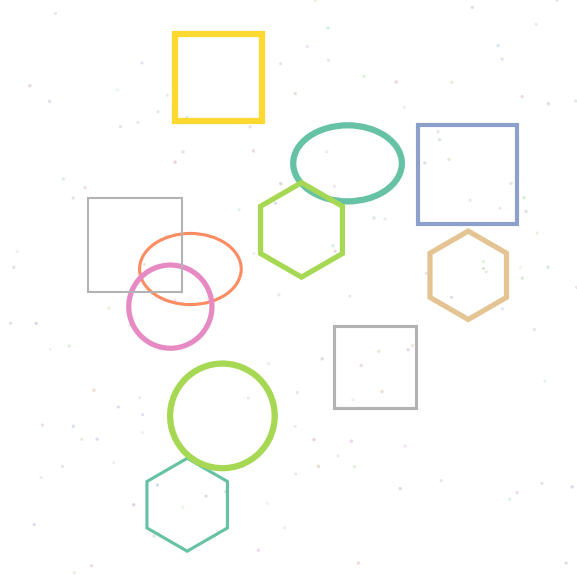[{"shape": "hexagon", "thickness": 1.5, "radius": 0.4, "center": [0.324, 0.125]}, {"shape": "oval", "thickness": 3, "radius": 0.47, "center": [0.602, 0.716]}, {"shape": "oval", "thickness": 1.5, "radius": 0.44, "center": [0.33, 0.533]}, {"shape": "square", "thickness": 2, "radius": 0.43, "center": [0.81, 0.698]}, {"shape": "circle", "thickness": 2.5, "radius": 0.36, "center": [0.295, 0.468]}, {"shape": "hexagon", "thickness": 2.5, "radius": 0.41, "center": [0.522, 0.601]}, {"shape": "circle", "thickness": 3, "radius": 0.45, "center": [0.385, 0.279]}, {"shape": "square", "thickness": 3, "radius": 0.37, "center": [0.379, 0.865]}, {"shape": "hexagon", "thickness": 2.5, "radius": 0.38, "center": [0.811, 0.522]}, {"shape": "square", "thickness": 1, "radius": 0.41, "center": [0.234, 0.575]}, {"shape": "square", "thickness": 1.5, "radius": 0.36, "center": [0.65, 0.363]}]